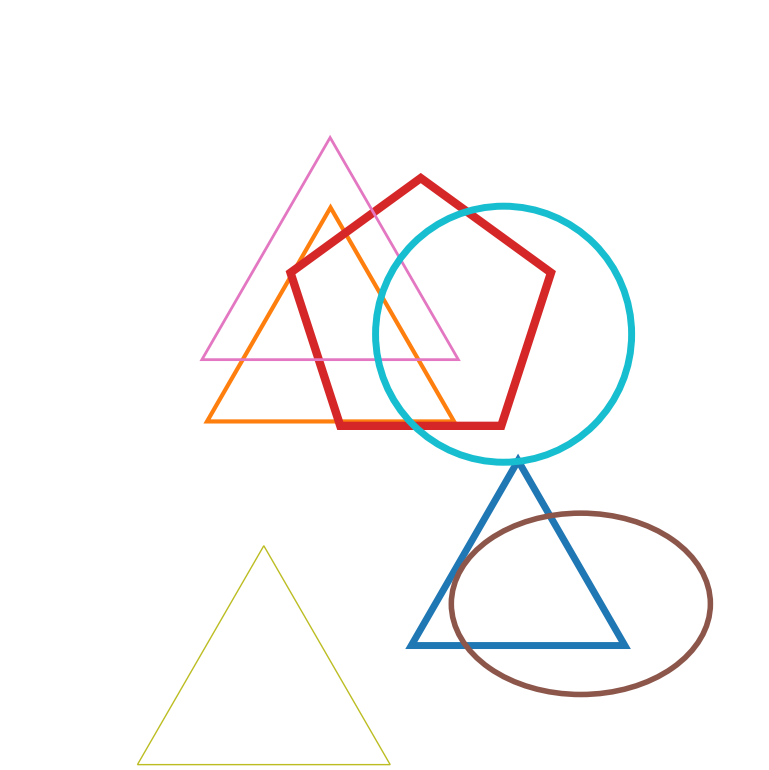[{"shape": "triangle", "thickness": 2.5, "radius": 0.8, "center": [0.673, 0.242]}, {"shape": "triangle", "thickness": 1.5, "radius": 0.93, "center": [0.429, 0.545]}, {"shape": "pentagon", "thickness": 3, "radius": 0.89, "center": [0.546, 0.591]}, {"shape": "oval", "thickness": 2, "radius": 0.84, "center": [0.754, 0.216]}, {"shape": "triangle", "thickness": 1, "radius": 0.96, "center": [0.429, 0.629]}, {"shape": "triangle", "thickness": 0.5, "radius": 0.95, "center": [0.343, 0.102]}, {"shape": "circle", "thickness": 2.5, "radius": 0.83, "center": [0.654, 0.566]}]